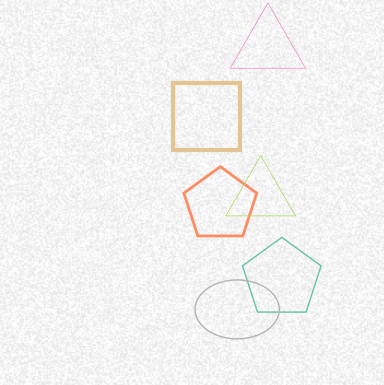[{"shape": "pentagon", "thickness": 1, "radius": 0.54, "center": [0.732, 0.276]}, {"shape": "pentagon", "thickness": 2, "radius": 0.5, "center": [0.572, 0.468]}, {"shape": "triangle", "thickness": 0.5, "radius": 0.57, "center": [0.696, 0.879]}, {"shape": "triangle", "thickness": 0.5, "radius": 0.52, "center": [0.677, 0.492]}, {"shape": "square", "thickness": 3, "radius": 0.43, "center": [0.537, 0.697]}, {"shape": "oval", "thickness": 1, "radius": 0.55, "center": [0.616, 0.196]}]